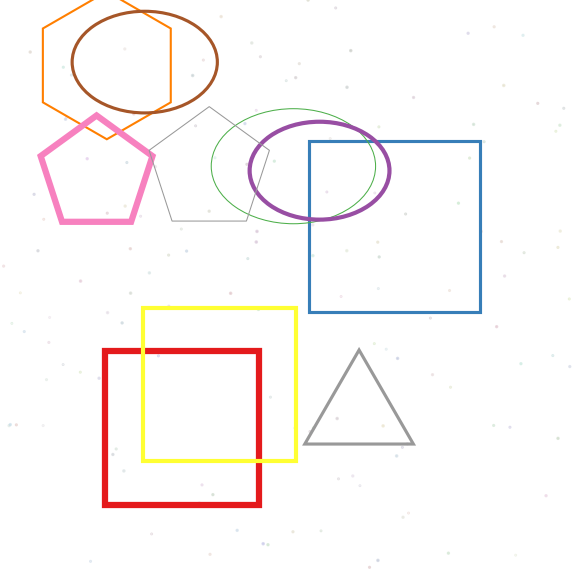[{"shape": "square", "thickness": 3, "radius": 0.67, "center": [0.315, 0.258]}, {"shape": "square", "thickness": 1.5, "radius": 0.74, "center": [0.683, 0.608]}, {"shape": "oval", "thickness": 0.5, "radius": 0.71, "center": [0.508, 0.711]}, {"shape": "oval", "thickness": 2, "radius": 0.61, "center": [0.553, 0.704]}, {"shape": "hexagon", "thickness": 1, "radius": 0.64, "center": [0.185, 0.886]}, {"shape": "square", "thickness": 2, "radius": 0.66, "center": [0.38, 0.333]}, {"shape": "oval", "thickness": 1.5, "radius": 0.63, "center": [0.251, 0.892]}, {"shape": "pentagon", "thickness": 3, "radius": 0.51, "center": [0.167, 0.697]}, {"shape": "pentagon", "thickness": 0.5, "radius": 0.55, "center": [0.362, 0.705]}, {"shape": "triangle", "thickness": 1.5, "radius": 0.54, "center": [0.622, 0.285]}]